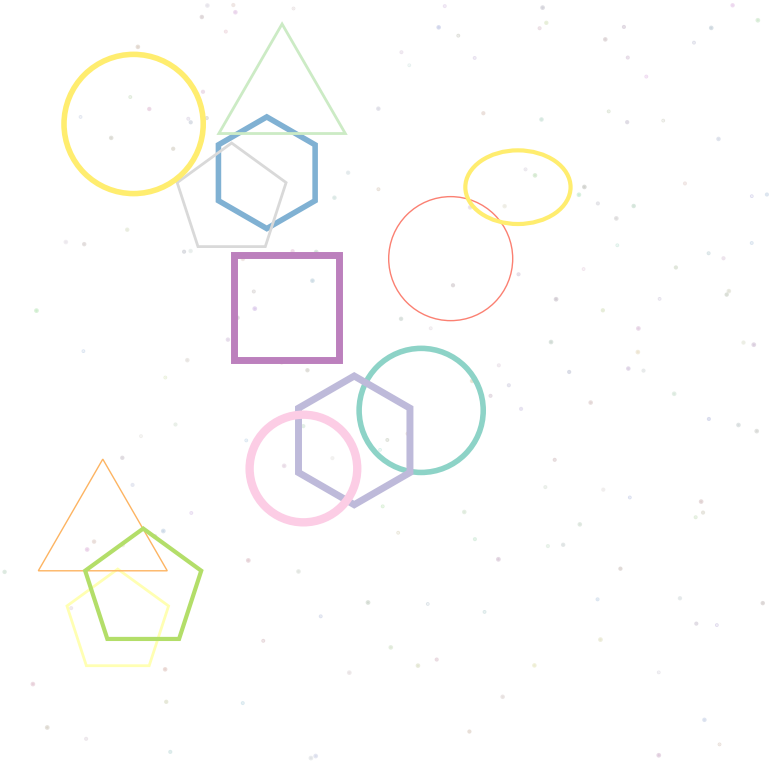[{"shape": "circle", "thickness": 2, "radius": 0.4, "center": [0.547, 0.467]}, {"shape": "pentagon", "thickness": 1, "radius": 0.35, "center": [0.153, 0.192]}, {"shape": "hexagon", "thickness": 2.5, "radius": 0.42, "center": [0.46, 0.428]}, {"shape": "circle", "thickness": 0.5, "radius": 0.4, "center": [0.585, 0.664]}, {"shape": "hexagon", "thickness": 2, "radius": 0.36, "center": [0.346, 0.776]}, {"shape": "triangle", "thickness": 0.5, "radius": 0.48, "center": [0.133, 0.307]}, {"shape": "pentagon", "thickness": 1.5, "radius": 0.4, "center": [0.186, 0.234]}, {"shape": "circle", "thickness": 3, "radius": 0.35, "center": [0.394, 0.392]}, {"shape": "pentagon", "thickness": 1, "radius": 0.37, "center": [0.301, 0.74]}, {"shape": "square", "thickness": 2.5, "radius": 0.34, "center": [0.372, 0.6]}, {"shape": "triangle", "thickness": 1, "radius": 0.47, "center": [0.366, 0.874]}, {"shape": "oval", "thickness": 1.5, "radius": 0.34, "center": [0.673, 0.757]}, {"shape": "circle", "thickness": 2, "radius": 0.45, "center": [0.174, 0.839]}]